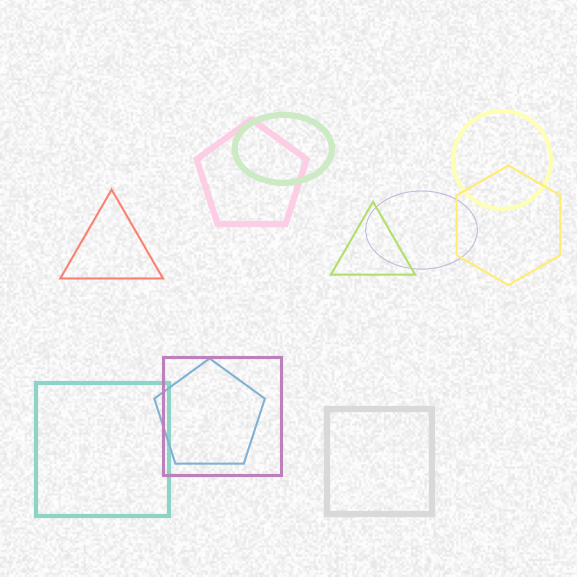[{"shape": "square", "thickness": 2, "radius": 0.58, "center": [0.177, 0.221]}, {"shape": "circle", "thickness": 2, "radius": 0.42, "center": [0.869, 0.722]}, {"shape": "oval", "thickness": 0.5, "radius": 0.48, "center": [0.73, 0.601]}, {"shape": "triangle", "thickness": 1, "radius": 0.51, "center": [0.193, 0.568]}, {"shape": "pentagon", "thickness": 1, "radius": 0.5, "center": [0.363, 0.278]}, {"shape": "triangle", "thickness": 1, "radius": 0.42, "center": [0.646, 0.566]}, {"shape": "pentagon", "thickness": 3, "radius": 0.5, "center": [0.436, 0.692]}, {"shape": "square", "thickness": 3, "radius": 0.45, "center": [0.657, 0.2]}, {"shape": "square", "thickness": 1.5, "radius": 0.51, "center": [0.385, 0.279]}, {"shape": "oval", "thickness": 3, "radius": 0.42, "center": [0.491, 0.741]}, {"shape": "hexagon", "thickness": 1, "radius": 0.52, "center": [0.88, 0.609]}]